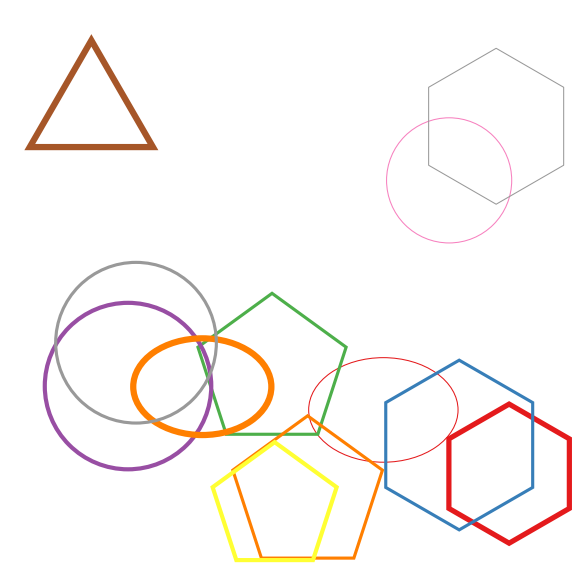[{"shape": "hexagon", "thickness": 2.5, "radius": 0.6, "center": [0.882, 0.179]}, {"shape": "oval", "thickness": 0.5, "radius": 0.65, "center": [0.664, 0.289]}, {"shape": "hexagon", "thickness": 1.5, "radius": 0.73, "center": [0.795, 0.229]}, {"shape": "pentagon", "thickness": 1.5, "radius": 0.67, "center": [0.471, 0.356]}, {"shape": "circle", "thickness": 2, "radius": 0.72, "center": [0.222, 0.331]}, {"shape": "oval", "thickness": 3, "radius": 0.6, "center": [0.35, 0.33]}, {"shape": "pentagon", "thickness": 1.5, "radius": 0.68, "center": [0.533, 0.143]}, {"shape": "pentagon", "thickness": 2, "radius": 0.56, "center": [0.476, 0.121]}, {"shape": "triangle", "thickness": 3, "radius": 0.62, "center": [0.158, 0.806]}, {"shape": "circle", "thickness": 0.5, "radius": 0.54, "center": [0.778, 0.687]}, {"shape": "hexagon", "thickness": 0.5, "radius": 0.68, "center": [0.859, 0.781]}, {"shape": "circle", "thickness": 1.5, "radius": 0.7, "center": [0.236, 0.406]}]